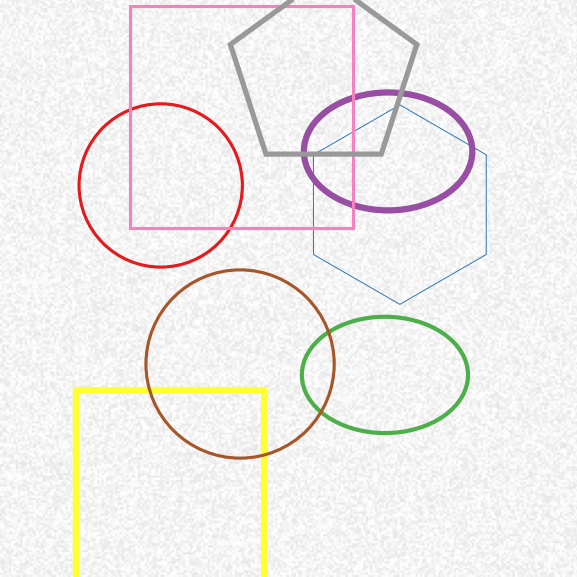[{"shape": "circle", "thickness": 1.5, "radius": 0.71, "center": [0.278, 0.678]}, {"shape": "hexagon", "thickness": 0.5, "radius": 0.86, "center": [0.692, 0.645]}, {"shape": "oval", "thickness": 2, "radius": 0.72, "center": [0.667, 0.35]}, {"shape": "oval", "thickness": 3, "radius": 0.73, "center": [0.672, 0.737]}, {"shape": "square", "thickness": 3, "radius": 0.82, "center": [0.294, 0.161]}, {"shape": "circle", "thickness": 1.5, "radius": 0.81, "center": [0.416, 0.369]}, {"shape": "square", "thickness": 1.5, "radius": 0.96, "center": [0.419, 0.796]}, {"shape": "pentagon", "thickness": 2.5, "radius": 0.85, "center": [0.56, 0.87]}]